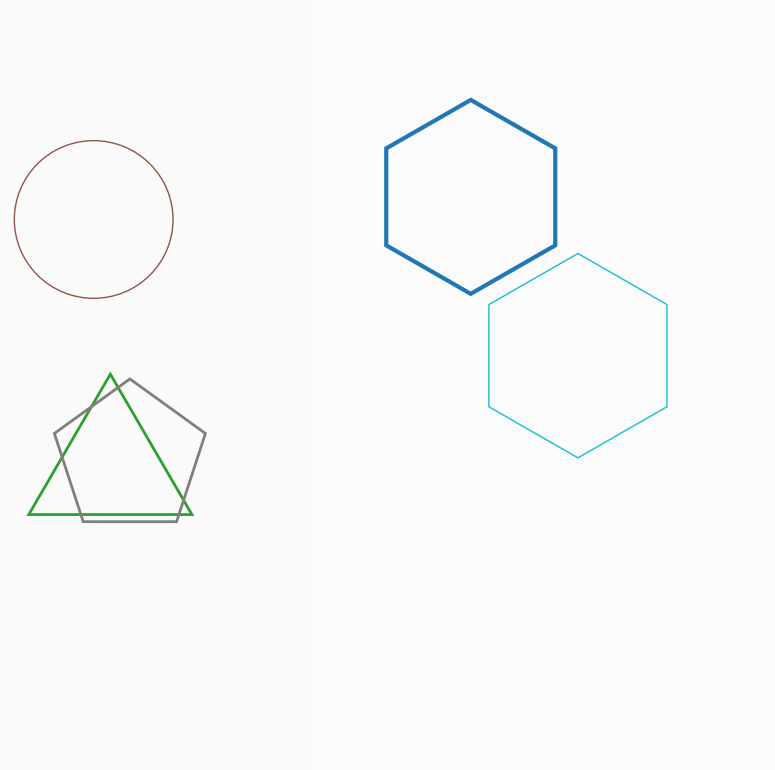[{"shape": "hexagon", "thickness": 1.5, "radius": 0.63, "center": [0.607, 0.744]}, {"shape": "triangle", "thickness": 1, "radius": 0.61, "center": [0.142, 0.393]}, {"shape": "circle", "thickness": 0.5, "radius": 0.51, "center": [0.121, 0.715]}, {"shape": "pentagon", "thickness": 1, "radius": 0.51, "center": [0.168, 0.405]}, {"shape": "hexagon", "thickness": 0.5, "radius": 0.66, "center": [0.746, 0.538]}]